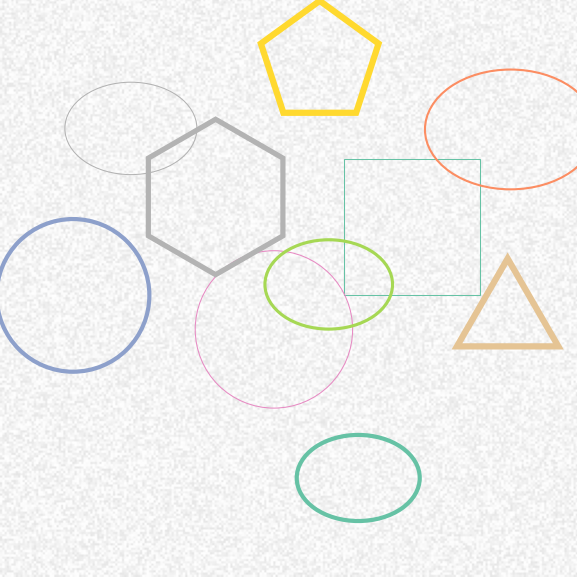[{"shape": "square", "thickness": 0.5, "radius": 0.59, "center": [0.713, 0.607]}, {"shape": "oval", "thickness": 2, "radius": 0.53, "center": [0.62, 0.171]}, {"shape": "oval", "thickness": 1, "radius": 0.74, "center": [0.884, 0.775]}, {"shape": "circle", "thickness": 2, "radius": 0.66, "center": [0.126, 0.488]}, {"shape": "circle", "thickness": 0.5, "radius": 0.68, "center": [0.474, 0.429]}, {"shape": "oval", "thickness": 1.5, "radius": 0.55, "center": [0.569, 0.507]}, {"shape": "pentagon", "thickness": 3, "radius": 0.54, "center": [0.554, 0.891]}, {"shape": "triangle", "thickness": 3, "radius": 0.51, "center": [0.879, 0.45]}, {"shape": "oval", "thickness": 0.5, "radius": 0.57, "center": [0.227, 0.777]}, {"shape": "hexagon", "thickness": 2.5, "radius": 0.67, "center": [0.373, 0.658]}]